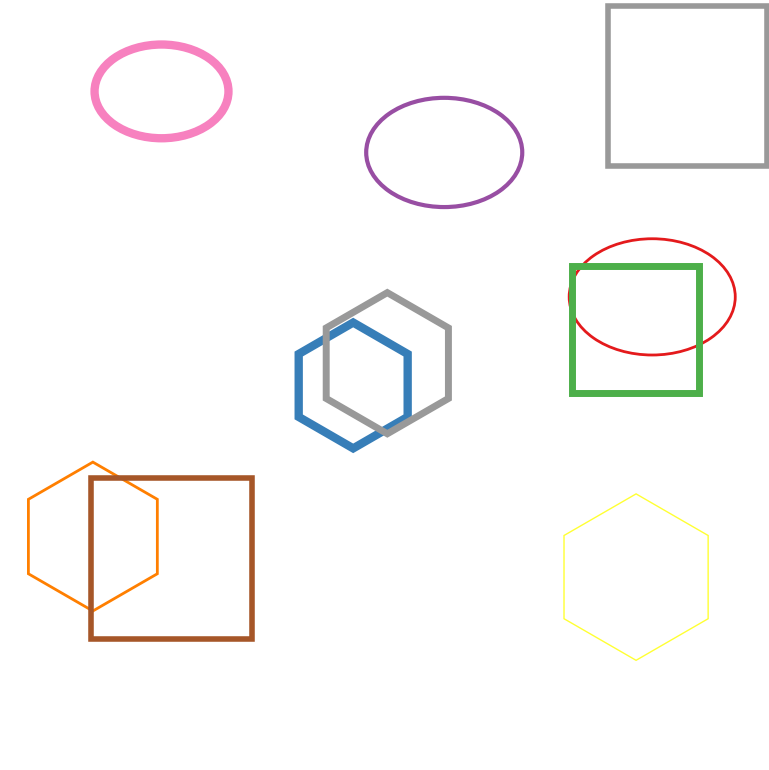[{"shape": "oval", "thickness": 1, "radius": 0.54, "center": [0.847, 0.614]}, {"shape": "hexagon", "thickness": 3, "radius": 0.41, "center": [0.459, 0.499]}, {"shape": "square", "thickness": 2.5, "radius": 0.41, "center": [0.826, 0.572]}, {"shape": "oval", "thickness": 1.5, "radius": 0.51, "center": [0.577, 0.802]}, {"shape": "hexagon", "thickness": 1, "radius": 0.48, "center": [0.121, 0.303]}, {"shape": "hexagon", "thickness": 0.5, "radius": 0.54, "center": [0.826, 0.251]}, {"shape": "square", "thickness": 2, "radius": 0.52, "center": [0.223, 0.275]}, {"shape": "oval", "thickness": 3, "radius": 0.43, "center": [0.21, 0.881]}, {"shape": "hexagon", "thickness": 2.5, "radius": 0.46, "center": [0.503, 0.528]}, {"shape": "square", "thickness": 2, "radius": 0.52, "center": [0.893, 0.888]}]